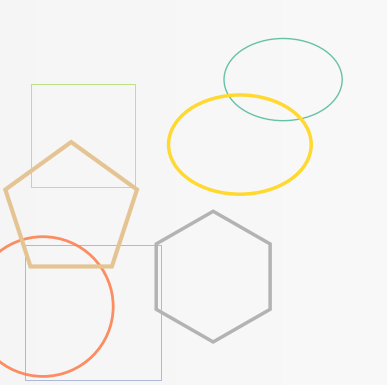[{"shape": "oval", "thickness": 1, "radius": 0.76, "center": [0.731, 0.793]}, {"shape": "circle", "thickness": 2, "radius": 0.91, "center": [0.111, 0.204]}, {"shape": "square", "thickness": 0.5, "radius": 0.88, "center": [0.239, 0.188]}, {"shape": "square", "thickness": 0.5, "radius": 0.67, "center": [0.214, 0.648]}, {"shape": "oval", "thickness": 2.5, "radius": 0.92, "center": [0.619, 0.624]}, {"shape": "pentagon", "thickness": 3, "radius": 0.89, "center": [0.184, 0.452]}, {"shape": "hexagon", "thickness": 2.5, "radius": 0.85, "center": [0.55, 0.281]}]